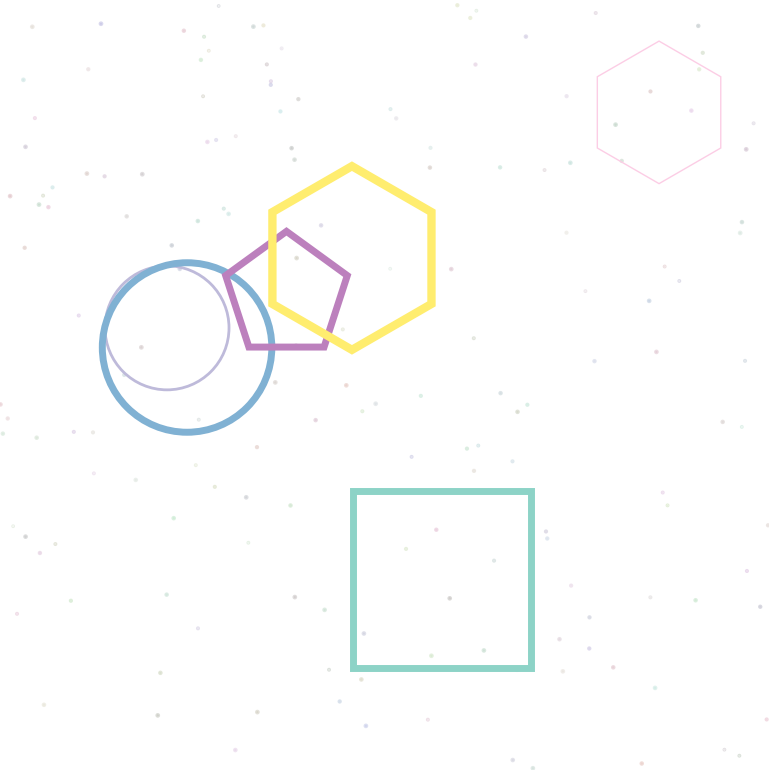[{"shape": "square", "thickness": 2.5, "radius": 0.58, "center": [0.574, 0.248]}, {"shape": "circle", "thickness": 1, "radius": 0.4, "center": [0.217, 0.574]}, {"shape": "circle", "thickness": 2.5, "radius": 0.55, "center": [0.243, 0.549]}, {"shape": "hexagon", "thickness": 0.5, "radius": 0.46, "center": [0.856, 0.854]}, {"shape": "pentagon", "thickness": 2.5, "radius": 0.42, "center": [0.372, 0.616]}, {"shape": "hexagon", "thickness": 3, "radius": 0.6, "center": [0.457, 0.665]}]